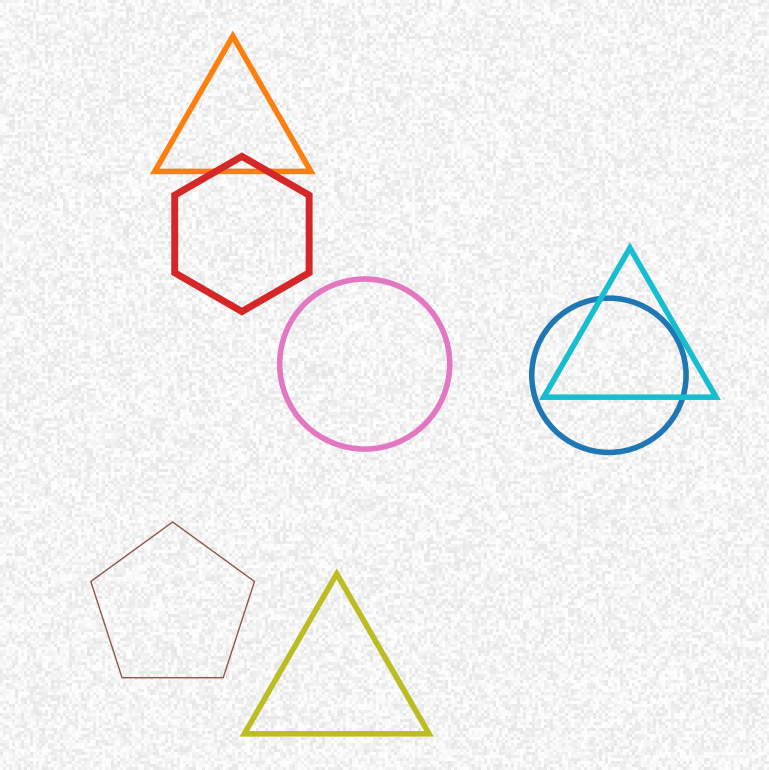[{"shape": "circle", "thickness": 2, "radius": 0.5, "center": [0.791, 0.513]}, {"shape": "triangle", "thickness": 2, "radius": 0.59, "center": [0.302, 0.836]}, {"shape": "hexagon", "thickness": 2.5, "radius": 0.5, "center": [0.314, 0.696]}, {"shape": "pentagon", "thickness": 0.5, "radius": 0.56, "center": [0.224, 0.21]}, {"shape": "circle", "thickness": 2, "radius": 0.55, "center": [0.474, 0.527]}, {"shape": "triangle", "thickness": 2, "radius": 0.69, "center": [0.437, 0.116]}, {"shape": "triangle", "thickness": 2, "radius": 0.65, "center": [0.818, 0.549]}]